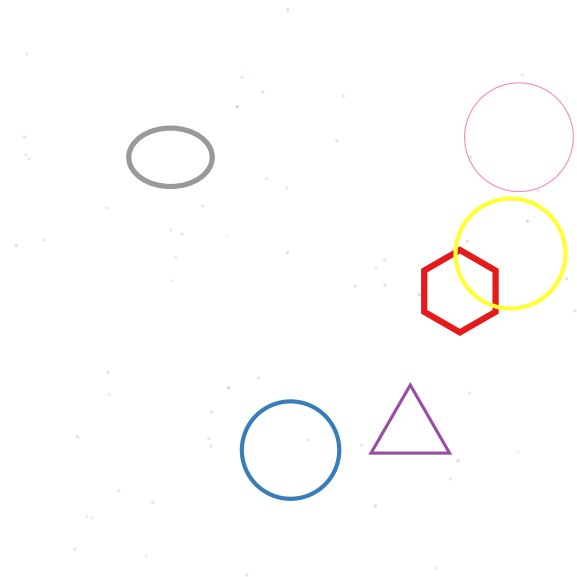[{"shape": "hexagon", "thickness": 3, "radius": 0.36, "center": [0.796, 0.495]}, {"shape": "circle", "thickness": 2, "radius": 0.42, "center": [0.503, 0.22]}, {"shape": "triangle", "thickness": 1.5, "radius": 0.39, "center": [0.71, 0.254]}, {"shape": "circle", "thickness": 2, "radius": 0.48, "center": [0.884, 0.56]}, {"shape": "circle", "thickness": 0.5, "radius": 0.47, "center": [0.899, 0.762]}, {"shape": "oval", "thickness": 2.5, "radius": 0.36, "center": [0.295, 0.727]}]